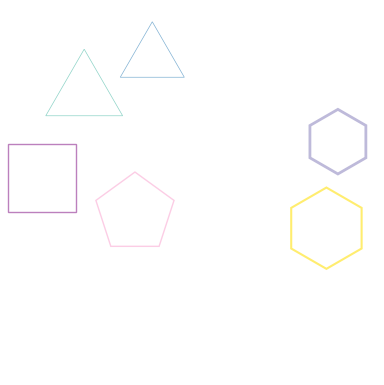[{"shape": "triangle", "thickness": 0.5, "radius": 0.58, "center": [0.219, 0.757]}, {"shape": "hexagon", "thickness": 2, "radius": 0.42, "center": [0.878, 0.632]}, {"shape": "triangle", "thickness": 0.5, "radius": 0.48, "center": [0.396, 0.847]}, {"shape": "pentagon", "thickness": 1, "radius": 0.53, "center": [0.351, 0.446]}, {"shape": "square", "thickness": 1, "radius": 0.44, "center": [0.109, 0.538]}, {"shape": "hexagon", "thickness": 1.5, "radius": 0.53, "center": [0.848, 0.407]}]